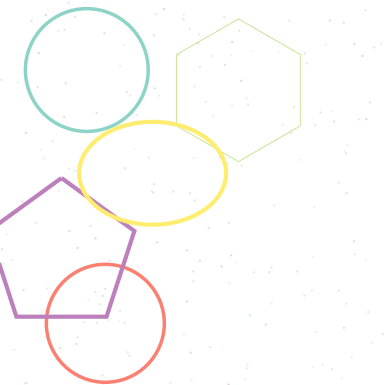[{"shape": "circle", "thickness": 2.5, "radius": 0.8, "center": [0.225, 0.818]}, {"shape": "circle", "thickness": 2.5, "radius": 0.77, "center": [0.274, 0.16]}, {"shape": "hexagon", "thickness": 0.5, "radius": 0.93, "center": [0.619, 0.766]}, {"shape": "pentagon", "thickness": 3, "radius": 1.0, "center": [0.16, 0.339]}, {"shape": "oval", "thickness": 3, "radius": 0.95, "center": [0.396, 0.55]}]